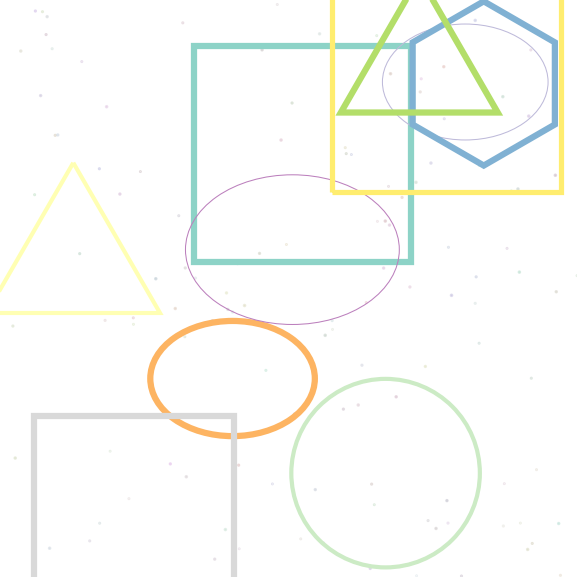[{"shape": "square", "thickness": 3, "radius": 0.94, "center": [0.524, 0.732]}, {"shape": "triangle", "thickness": 2, "radius": 0.87, "center": [0.127, 0.544]}, {"shape": "oval", "thickness": 0.5, "radius": 0.72, "center": [0.806, 0.857]}, {"shape": "hexagon", "thickness": 3, "radius": 0.71, "center": [0.838, 0.855]}, {"shape": "oval", "thickness": 3, "radius": 0.71, "center": [0.403, 0.344]}, {"shape": "triangle", "thickness": 3, "radius": 0.78, "center": [0.726, 0.883]}, {"shape": "square", "thickness": 3, "radius": 0.87, "center": [0.231, 0.105]}, {"shape": "oval", "thickness": 0.5, "radius": 0.93, "center": [0.506, 0.567]}, {"shape": "circle", "thickness": 2, "radius": 0.82, "center": [0.668, 0.18]}, {"shape": "square", "thickness": 2.5, "radius": 0.99, "center": [0.773, 0.865]}]